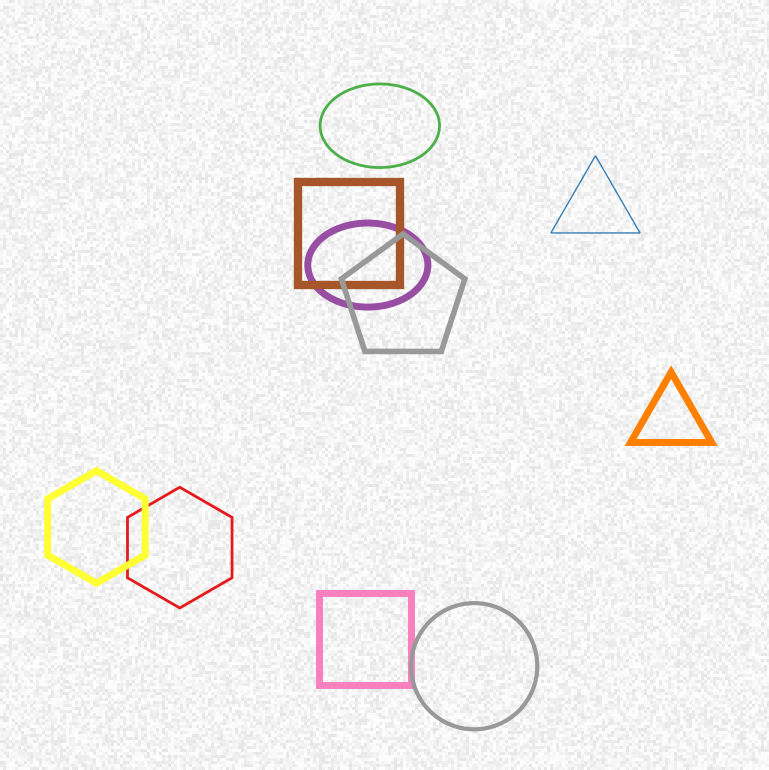[{"shape": "hexagon", "thickness": 1, "radius": 0.39, "center": [0.233, 0.289]}, {"shape": "triangle", "thickness": 0.5, "radius": 0.33, "center": [0.773, 0.731]}, {"shape": "oval", "thickness": 1, "radius": 0.39, "center": [0.493, 0.837]}, {"shape": "oval", "thickness": 2.5, "radius": 0.39, "center": [0.478, 0.656]}, {"shape": "triangle", "thickness": 2.5, "radius": 0.3, "center": [0.872, 0.456]}, {"shape": "hexagon", "thickness": 2.5, "radius": 0.37, "center": [0.125, 0.316]}, {"shape": "square", "thickness": 3, "radius": 0.33, "center": [0.453, 0.697]}, {"shape": "square", "thickness": 2.5, "radius": 0.3, "center": [0.474, 0.17]}, {"shape": "circle", "thickness": 1.5, "radius": 0.41, "center": [0.616, 0.135]}, {"shape": "pentagon", "thickness": 2, "radius": 0.42, "center": [0.523, 0.612]}]